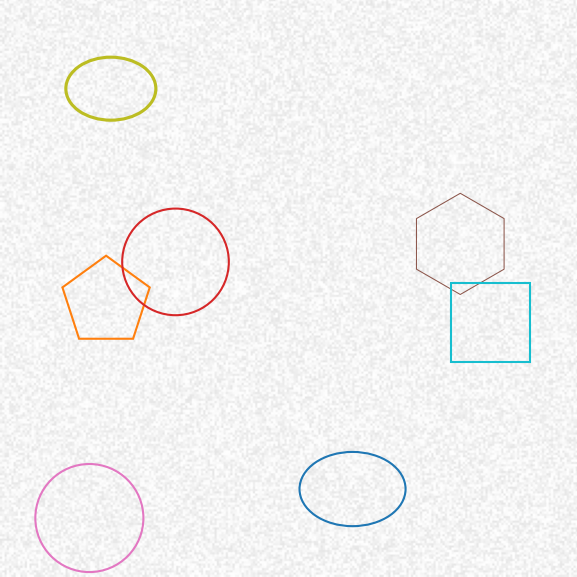[{"shape": "oval", "thickness": 1, "radius": 0.46, "center": [0.61, 0.152]}, {"shape": "pentagon", "thickness": 1, "radius": 0.4, "center": [0.184, 0.477]}, {"shape": "circle", "thickness": 1, "radius": 0.46, "center": [0.304, 0.546]}, {"shape": "hexagon", "thickness": 0.5, "radius": 0.44, "center": [0.797, 0.577]}, {"shape": "circle", "thickness": 1, "radius": 0.47, "center": [0.155, 0.102]}, {"shape": "oval", "thickness": 1.5, "radius": 0.39, "center": [0.192, 0.846]}, {"shape": "square", "thickness": 1, "radius": 0.34, "center": [0.849, 0.44]}]